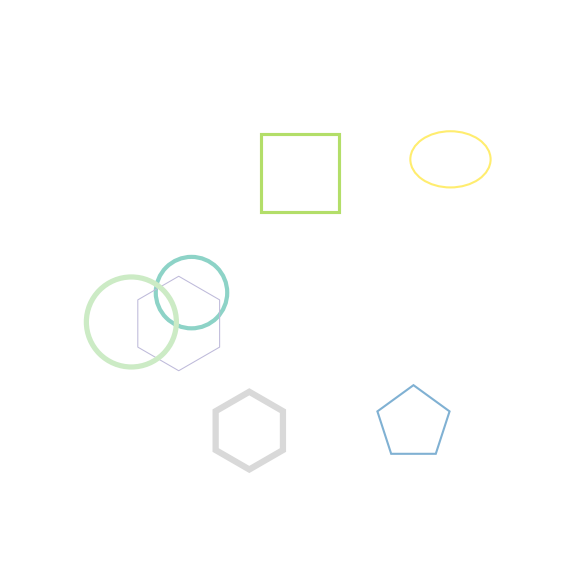[{"shape": "circle", "thickness": 2, "radius": 0.31, "center": [0.332, 0.492]}, {"shape": "hexagon", "thickness": 0.5, "radius": 0.41, "center": [0.309, 0.439]}, {"shape": "pentagon", "thickness": 1, "radius": 0.33, "center": [0.716, 0.266]}, {"shape": "square", "thickness": 1.5, "radius": 0.34, "center": [0.519, 0.699]}, {"shape": "hexagon", "thickness": 3, "radius": 0.34, "center": [0.432, 0.253]}, {"shape": "circle", "thickness": 2.5, "radius": 0.39, "center": [0.227, 0.442]}, {"shape": "oval", "thickness": 1, "radius": 0.35, "center": [0.78, 0.723]}]